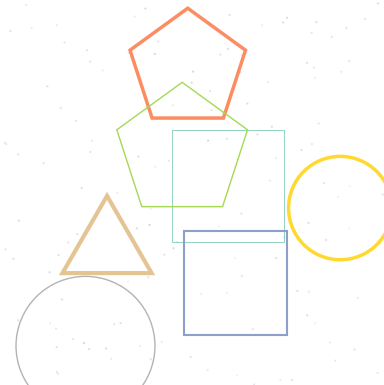[{"shape": "square", "thickness": 0.5, "radius": 0.73, "center": [0.592, 0.517]}, {"shape": "pentagon", "thickness": 2.5, "radius": 0.79, "center": [0.488, 0.821]}, {"shape": "square", "thickness": 1.5, "radius": 0.67, "center": [0.611, 0.265]}, {"shape": "pentagon", "thickness": 1, "radius": 0.89, "center": [0.473, 0.608]}, {"shape": "circle", "thickness": 2.5, "radius": 0.67, "center": [0.884, 0.46]}, {"shape": "triangle", "thickness": 3, "radius": 0.67, "center": [0.278, 0.357]}, {"shape": "circle", "thickness": 1, "radius": 0.9, "center": [0.222, 0.102]}]